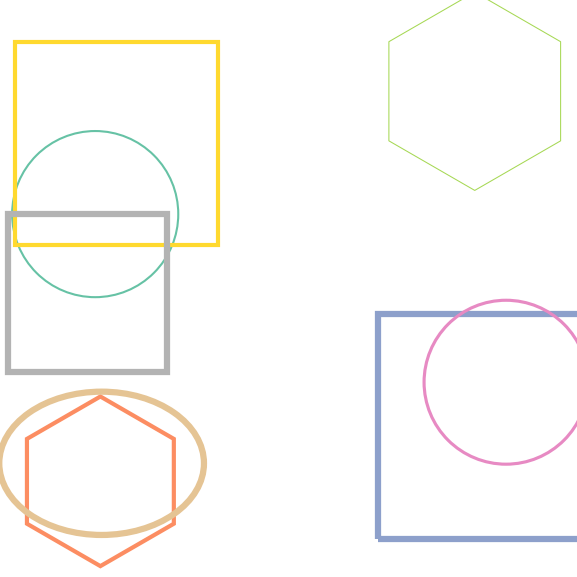[{"shape": "circle", "thickness": 1, "radius": 0.72, "center": [0.165, 0.628]}, {"shape": "hexagon", "thickness": 2, "radius": 0.73, "center": [0.174, 0.166]}, {"shape": "square", "thickness": 3, "radius": 0.98, "center": [0.849, 0.26]}, {"shape": "circle", "thickness": 1.5, "radius": 0.71, "center": [0.876, 0.337]}, {"shape": "hexagon", "thickness": 0.5, "radius": 0.86, "center": [0.822, 0.841]}, {"shape": "square", "thickness": 2, "radius": 0.88, "center": [0.201, 0.75]}, {"shape": "oval", "thickness": 3, "radius": 0.89, "center": [0.176, 0.197]}, {"shape": "square", "thickness": 3, "radius": 0.69, "center": [0.152, 0.492]}]